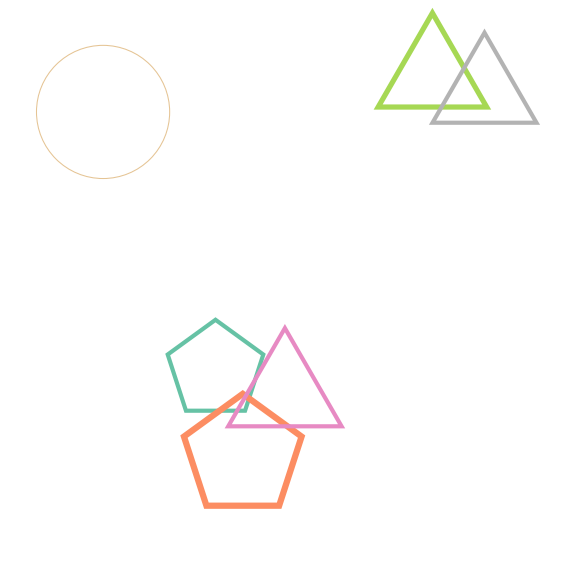[{"shape": "pentagon", "thickness": 2, "radius": 0.44, "center": [0.373, 0.358]}, {"shape": "pentagon", "thickness": 3, "radius": 0.54, "center": [0.42, 0.21]}, {"shape": "triangle", "thickness": 2, "radius": 0.57, "center": [0.493, 0.318]}, {"shape": "triangle", "thickness": 2.5, "radius": 0.54, "center": [0.749, 0.868]}, {"shape": "circle", "thickness": 0.5, "radius": 0.58, "center": [0.178, 0.805]}, {"shape": "triangle", "thickness": 2, "radius": 0.52, "center": [0.839, 0.839]}]